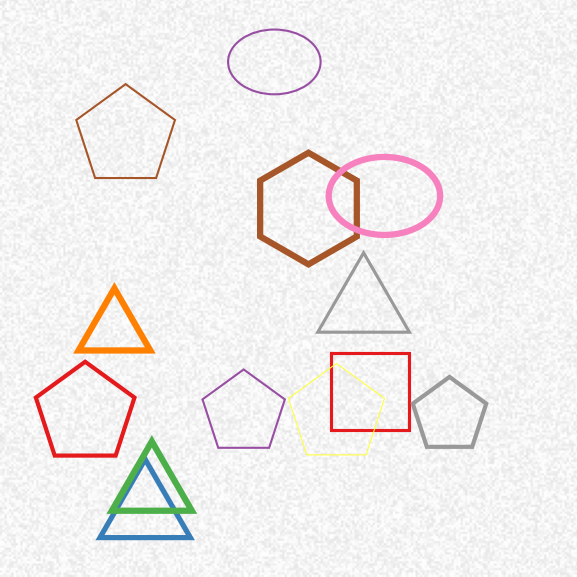[{"shape": "pentagon", "thickness": 2, "radius": 0.45, "center": [0.148, 0.283]}, {"shape": "square", "thickness": 1.5, "radius": 0.33, "center": [0.641, 0.321]}, {"shape": "triangle", "thickness": 2.5, "radius": 0.45, "center": [0.251, 0.113]}, {"shape": "triangle", "thickness": 3, "radius": 0.4, "center": [0.263, 0.155]}, {"shape": "pentagon", "thickness": 1, "radius": 0.37, "center": [0.422, 0.284]}, {"shape": "oval", "thickness": 1, "radius": 0.4, "center": [0.475, 0.892]}, {"shape": "triangle", "thickness": 3, "radius": 0.36, "center": [0.198, 0.428]}, {"shape": "pentagon", "thickness": 0.5, "radius": 0.44, "center": [0.583, 0.282]}, {"shape": "pentagon", "thickness": 1, "radius": 0.45, "center": [0.218, 0.764]}, {"shape": "hexagon", "thickness": 3, "radius": 0.48, "center": [0.534, 0.638]}, {"shape": "oval", "thickness": 3, "radius": 0.48, "center": [0.666, 0.66]}, {"shape": "pentagon", "thickness": 2, "radius": 0.33, "center": [0.778, 0.28]}, {"shape": "triangle", "thickness": 1.5, "radius": 0.46, "center": [0.63, 0.47]}]